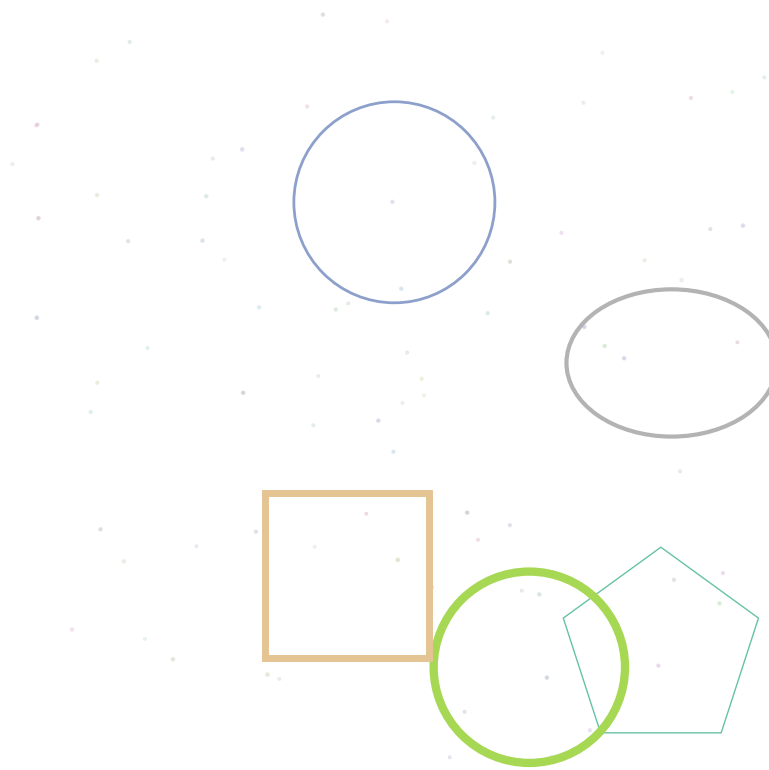[{"shape": "pentagon", "thickness": 0.5, "radius": 0.67, "center": [0.858, 0.156]}, {"shape": "circle", "thickness": 1, "radius": 0.65, "center": [0.512, 0.737]}, {"shape": "circle", "thickness": 3, "radius": 0.62, "center": [0.687, 0.133]}, {"shape": "square", "thickness": 2.5, "radius": 0.53, "center": [0.451, 0.253]}, {"shape": "oval", "thickness": 1.5, "radius": 0.68, "center": [0.872, 0.529]}]